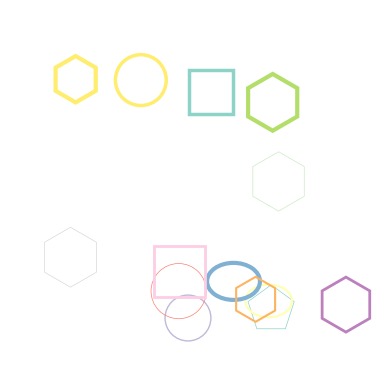[{"shape": "square", "thickness": 2.5, "radius": 0.29, "center": [0.548, 0.761]}, {"shape": "pentagon", "thickness": 0.5, "radius": 0.32, "center": [0.704, 0.197]}, {"shape": "oval", "thickness": 1.5, "radius": 0.3, "center": [0.698, 0.218]}, {"shape": "circle", "thickness": 1, "radius": 0.3, "center": [0.488, 0.174]}, {"shape": "circle", "thickness": 0.5, "radius": 0.36, "center": [0.464, 0.244]}, {"shape": "oval", "thickness": 3, "radius": 0.34, "center": [0.607, 0.269]}, {"shape": "hexagon", "thickness": 1.5, "radius": 0.29, "center": [0.664, 0.223]}, {"shape": "hexagon", "thickness": 3, "radius": 0.37, "center": [0.708, 0.734]}, {"shape": "square", "thickness": 2, "radius": 0.33, "center": [0.466, 0.294]}, {"shape": "hexagon", "thickness": 0.5, "radius": 0.39, "center": [0.183, 0.332]}, {"shape": "hexagon", "thickness": 2, "radius": 0.36, "center": [0.899, 0.209]}, {"shape": "hexagon", "thickness": 0.5, "radius": 0.39, "center": [0.724, 0.529]}, {"shape": "hexagon", "thickness": 3, "radius": 0.3, "center": [0.196, 0.794]}, {"shape": "circle", "thickness": 2.5, "radius": 0.33, "center": [0.366, 0.792]}]